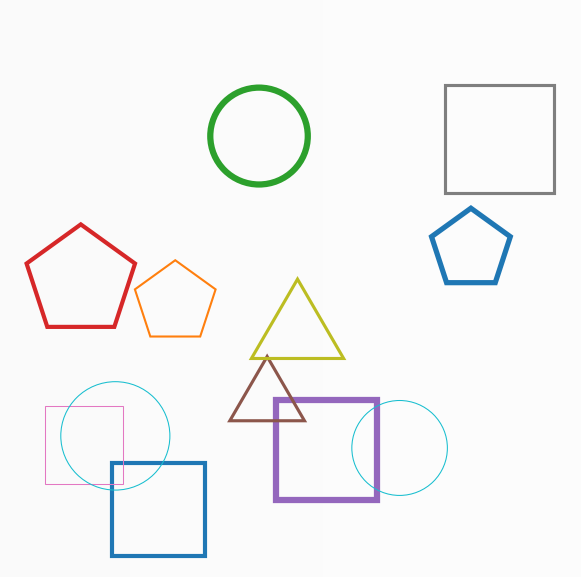[{"shape": "pentagon", "thickness": 2.5, "radius": 0.36, "center": [0.81, 0.567]}, {"shape": "square", "thickness": 2, "radius": 0.4, "center": [0.273, 0.117]}, {"shape": "pentagon", "thickness": 1, "radius": 0.37, "center": [0.302, 0.475]}, {"shape": "circle", "thickness": 3, "radius": 0.42, "center": [0.446, 0.764]}, {"shape": "pentagon", "thickness": 2, "radius": 0.49, "center": [0.139, 0.512]}, {"shape": "square", "thickness": 3, "radius": 0.43, "center": [0.562, 0.22]}, {"shape": "triangle", "thickness": 1.5, "radius": 0.37, "center": [0.46, 0.308]}, {"shape": "square", "thickness": 0.5, "radius": 0.34, "center": [0.144, 0.228]}, {"shape": "square", "thickness": 1.5, "radius": 0.47, "center": [0.859, 0.758]}, {"shape": "triangle", "thickness": 1.5, "radius": 0.46, "center": [0.512, 0.424]}, {"shape": "circle", "thickness": 0.5, "radius": 0.41, "center": [0.687, 0.223]}, {"shape": "circle", "thickness": 0.5, "radius": 0.47, "center": [0.198, 0.244]}]